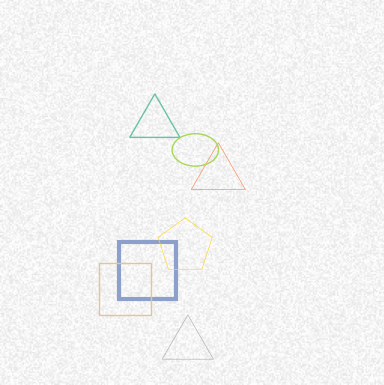[{"shape": "triangle", "thickness": 1, "radius": 0.38, "center": [0.402, 0.681]}, {"shape": "triangle", "thickness": 0.5, "radius": 0.41, "center": [0.567, 0.548]}, {"shape": "square", "thickness": 3, "radius": 0.37, "center": [0.383, 0.297]}, {"shape": "oval", "thickness": 1, "radius": 0.3, "center": [0.507, 0.611]}, {"shape": "pentagon", "thickness": 0.5, "radius": 0.37, "center": [0.481, 0.36]}, {"shape": "square", "thickness": 1, "radius": 0.34, "center": [0.325, 0.249]}, {"shape": "triangle", "thickness": 0.5, "radius": 0.38, "center": [0.488, 0.105]}]